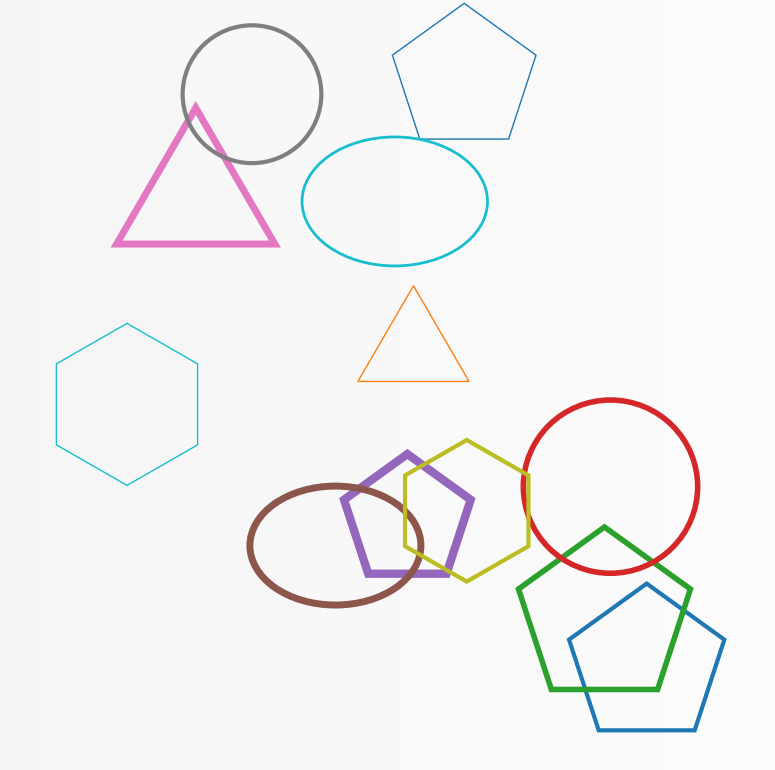[{"shape": "pentagon", "thickness": 0.5, "radius": 0.49, "center": [0.599, 0.898]}, {"shape": "pentagon", "thickness": 1.5, "radius": 0.53, "center": [0.834, 0.137]}, {"shape": "triangle", "thickness": 0.5, "radius": 0.41, "center": [0.534, 0.546]}, {"shape": "pentagon", "thickness": 2, "radius": 0.58, "center": [0.78, 0.199]}, {"shape": "circle", "thickness": 2, "radius": 0.56, "center": [0.788, 0.368]}, {"shape": "pentagon", "thickness": 3, "radius": 0.43, "center": [0.526, 0.324]}, {"shape": "oval", "thickness": 2.5, "radius": 0.55, "center": [0.433, 0.291]}, {"shape": "triangle", "thickness": 2.5, "radius": 0.59, "center": [0.253, 0.742]}, {"shape": "circle", "thickness": 1.5, "radius": 0.45, "center": [0.325, 0.878]}, {"shape": "hexagon", "thickness": 1.5, "radius": 0.46, "center": [0.602, 0.337]}, {"shape": "oval", "thickness": 1, "radius": 0.6, "center": [0.509, 0.738]}, {"shape": "hexagon", "thickness": 0.5, "radius": 0.53, "center": [0.164, 0.475]}]